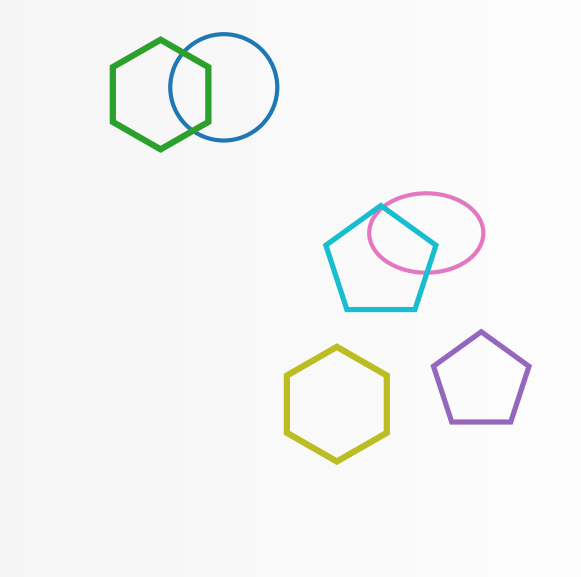[{"shape": "circle", "thickness": 2, "radius": 0.46, "center": [0.385, 0.848]}, {"shape": "hexagon", "thickness": 3, "radius": 0.47, "center": [0.276, 0.835]}, {"shape": "pentagon", "thickness": 2.5, "radius": 0.43, "center": [0.828, 0.338]}, {"shape": "oval", "thickness": 2, "radius": 0.49, "center": [0.733, 0.596]}, {"shape": "hexagon", "thickness": 3, "radius": 0.5, "center": [0.58, 0.299]}, {"shape": "pentagon", "thickness": 2.5, "radius": 0.5, "center": [0.655, 0.544]}]